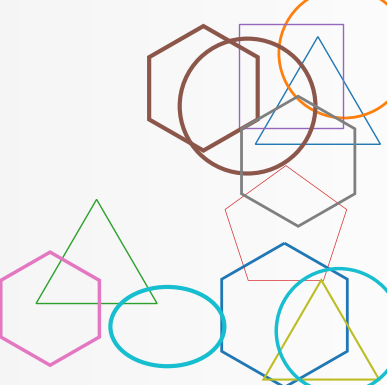[{"shape": "hexagon", "thickness": 2, "radius": 0.94, "center": [0.734, 0.181]}, {"shape": "triangle", "thickness": 1, "radius": 0.93, "center": [0.82, 0.718]}, {"shape": "circle", "thickness": 2, "radius": 0.84, "center": [0.888, 0.862]}, {"shape": "triangle", "thickness": 1, "radius": 0.9, "center": [0.249, 0.302]}, {"shape": "pentagon", "thickness": 0.5, "radius": 0.83, "center": [0.738, 0.405]}, {"shape": "square", "thickness": 1, "radius": 0.67, "center": [0.751, 0.803]}, {"shape": "hexagon", "thickness": 3, "radius": 0.81, "center": [0.525, 0.771]}, {"shape": "circle", "thickness": 3, "radius": 0.88, "center": [0.639, 0.724]}, {"shape": "hexagon", "thickness": 2.5, "radius": 0.73, "center": [0.129, 0.198]}, {"shape": "hexagon", "thickness": 2, "radius": 0.84, "center": [0.77, 0.581]}, {"shape": "triangle", "thickness": 1.5, "radius": 0.86, "center": [0.829, 0.1]}, {"shape": "circle", "thickness": 2.5, "radius": 0.81, "center": [0.875, 0.14]}, {"shape": "oval", "thickness": 3, "radius": 0.74, "center": [0.432, 0.152]}]